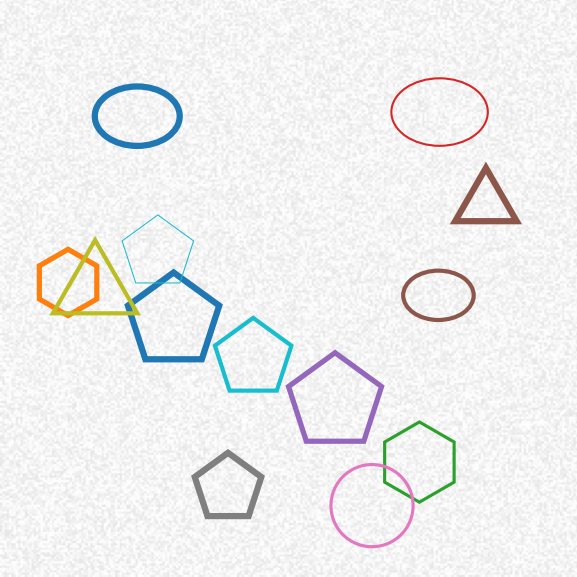[{"shape": "oval", "thickness": 3, "radius": 0.37, "center": [0.238, 0.798]}, {"shape": "pentagon", "thickness": 3, "radius": 0.42, "center": [0.301, 0.444]}, {"shape": "hexagon", "thickness": 2.5, "radius": 0.29, "center": [0.118, 0.51]}, {"shape": "hexagon", "thickness": 1.5, "radius": 0.35, "center": [0.726, 0.199]}, {"shape": "oval", "thickness": 1, "radius": 0.42, "center": [0.761, 0.805]}, {"shape": "pentagon", "thickness": 2.5, "radius": 0.42, "center": [0.58, 0.304]}, {"shape": "oval", "thickness": 2, "radius": 0.31, "center": [0.759, 0.488]}, {"shape": "triangle", "thickness": 3, "radius": 0.31, "center": [0.841, 0.647]}, {"shape": "circle", "thickness": 1.5, "radius": 0.36, "center": [0.644, 0.124]}, {"shape": "pentagon", "thickness": 3, "radius": 0.3, "center": [0.395, 0.154]}, {"shape": "triangle", "thickness": 2, "radius": 0.42, "center": [0.165, 0.499]}, {"shape": "pentagon", "thickness": 0.5, "radius": 0.33, "center": [0.273, 0.562]}, {"shape": "pentagon", "thickness": 2, "radius": 0.35, "center": [0.438, 0.379]}]